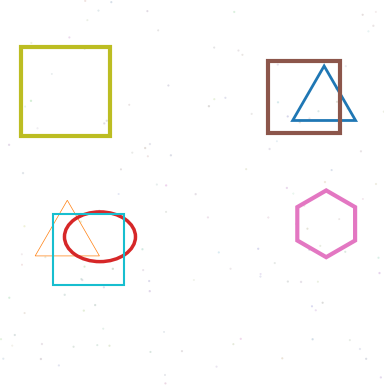[{"shape": "triangle", "thickness": 2, "radius": 0.47, "center": [0.842, 0.734]}, {"shape": "triangle", "thickness": 0.5, "radius": 0.48, "center": [0.175, 0.383]}, {"shape": "oval", "thickness": 2.5, "radius": 0.46, "center": [0.26, 0.385]}, {"shape": "square", "thickness": 3, "radius": 0.47, "center": [0.79, 0.747]}, {"shape": "hexagon", "thickness": 3, "radius": 0.43, "center": [0.847, 0.419]}, {"shape": "square", "thickness": 3, "radius": 0.58, "center": [0.171, 0.762]}, {"shape": "square", "thickness": 1.5, "radius": 0.46, "center": [0.23, 0.352]}]